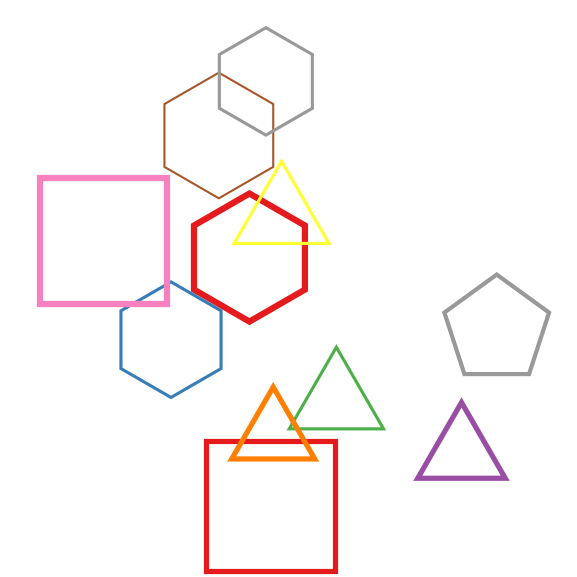[{"shape": "hexagon", "thickness": 3, "radius": 0.55, "center": [0.432, 0.553]}, {"shape": "square", "thickness": 2.5, "radius": 0.56, "center": [0.469, 0.123]}, {"shape": "hexagon", "thickness": 1.5, "radius": 0.5, "center": [0.296, 0.411]}, {"shape": "triangle", "thickness": 1.5, "radius": 0.47, "center": [0.582, 0.304]}, {"shape": "triangle", "thickness": 2.5, "radius": 0.44, "center": [0.799, 0.215]}, {"shape": "triangle", "thickness": 2.5, "radius": 0.42, "center": [0.473, 0.246]}, {"shape": "triangle", "thickness": 1.5, "radius": 0.47, "center": [0.487, 0.625]}, {"shape": "hexagon", "thickness": 1, "radius": 0.54, "center": [0.379, 0.765]}, {"shape": "square", "thickness": 3, "radius": 0.55, "center": [0.18, 0.582]}, {"shape": "hexagon", "thickness": 1.5, "radius": 0.47, "center": [0.46, 0.858]}, {"shape": "pentagon", "thickness": 2, "radius": 0.48, "center": [0.86, 0.428]}]